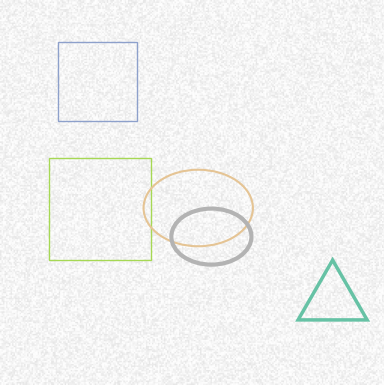[{"shape": "triangle", "thickness": 2.5, "radius": 0.52, "center": [0.864, 0.221]}, {"shape": "square", "thickness": 1, "radius": 0.51, "center": [0.253, 0.789]}, {"shape": "square", "thickness": 1, "radius": 0.66, "center": [0.26, 0.458]}, {"shape": "oval", "thickness": 1.5, "radius": 0.71, "center": [0.515, 0.46]}, {"shape": "oval", "thickness": 3, "radius": 0.52, "center": [0.549, 0.385]}]